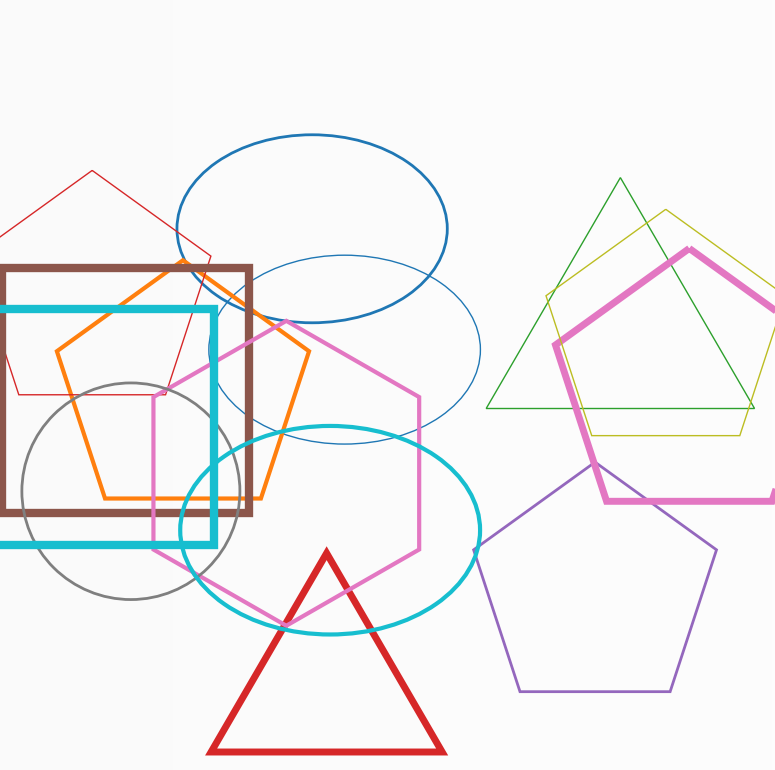[{"shape": "oval", "thickness": 0.5, "radius": 0.88, "center": [0.445, 0.546]}, {"shape": "oval", "thickness": 1, "radius": 0.87, "center": [0.403, 0.703]}, {"shape": "pentagon", "thickness": 1.5, "radius": 0.86, "center": [0.236, 0.491]}, {"shape": "triangle", "thickness": 0.5, "radius": 1.0, "center": [0.8, 0.569]}, {"shape": "pentagon", "thickness": 0.5, "radius": 0.81, "center": [0.119, 0.618]}, {"shape": "triangle", "thickness": 2.5, "radius": 0.86, "center": [0.421, 0.109]}, {"shape": "pentagon", "thickness": 1, "radius": 0.82, "center": [0.768, 0.235]}, {"shape": "square", "thickness": 3, "radius": 0.8, "center": [0.162, 0.493]}, {"shape": "hexagon", "thickness": 1.5, "radius": 0.99, "center": [0.369, 0.385]}, {"shape": "pentagon", "thickness": 2.5, "radius": 0.91, "center": [0.889, 0.496]}, {"shape": "circle", "thickness": 1, "radius": 0.7, "center": [0.169, 0.362]}, {"shape": "pentagon", "thickness": 0.5, "radius": 0.81, "center": [0.859, 0.566]}, {"shape": "oval", "thickness": 1.5, "radius": 0.97, "center": [0.426, 0.311]}, {"shape": "square", "thickness": 3, "radius": 0.77, "center": [0.123, 0.446]}]